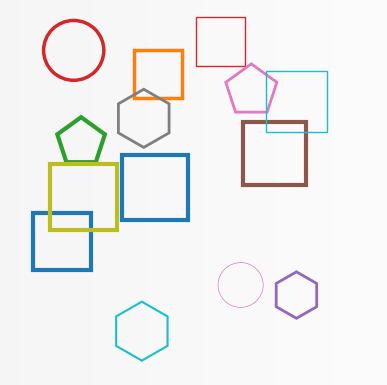[{"shape": "square", "thickness": 3, "radius": 0.37, "center": [0.16, 0.373]}, {"shape": "square", "thickness": 3, "radius": 0.42, "center": [0.4, 0.513]}, {"shape": "square", "thickness": 2.5, "radius": 0.31, "center": [0.408, 0.808]}, {"shape": "pentagon", "thickness": 3, "radius": 0.32, "center": [0.209, 0.631]}, {"shape": "circle", "thickness": 2.5, "radius": 0.39, "center": [0.19, 0.869]}, {"shape": "square", "thickness": 1, "radius": 0.32, "center": [0.569, 0.891]}, {"shape": "hexagon", "thickness": 2, "radius": 0.3, "center": [0.765, 0.234]}, {"shape": "square", "thickness": 3, "radius": 0.41, "center": [0.709, 0.602]}, {"shape": "circle", "thickness": 0.5, "radius": 0.29, "center": [0.621, 0.26]}, {"shape": "pentagon", "thickness": 2, "radius": 0.35, "center": [0.649, 0.765]}, {"shape": "hexagon", "thickness": 2, "radius": 0.38, "center": [0.371, 0.693]}, {"shape": "square", "thickness": 3, "radius": 0.43, "center": [0.215, 0.489]}, {"shape": "hexagon", "thickness": 1.5, "radius": 0.38, "center": [0.366, 0.14]}, {"shape": "square", "thickness": 1, "radius": 0.39, "center": [0.766, 0.736]}]